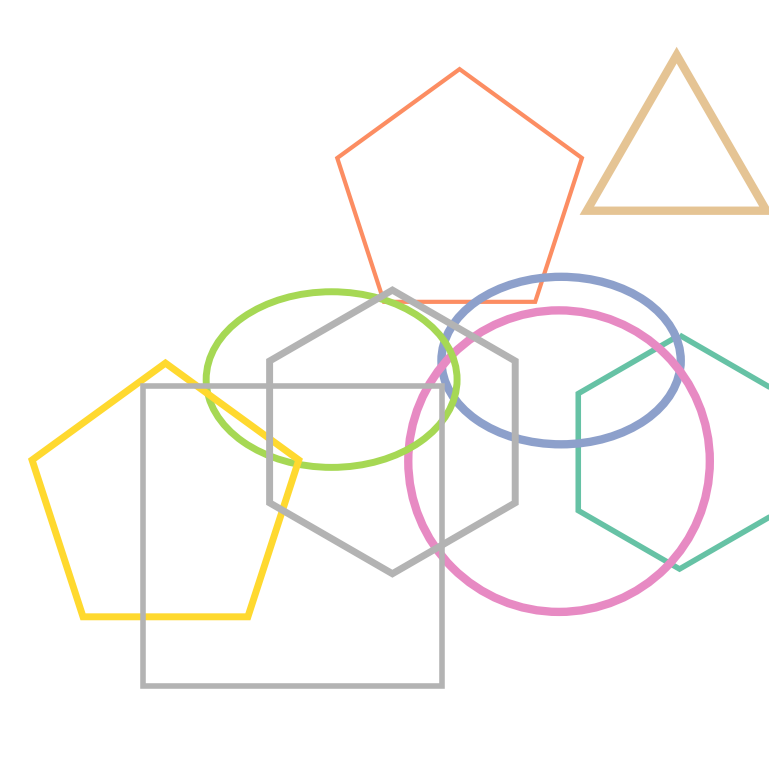[{"shape": "hexagon", "thickness": 2, "radius": 0.76, "center": [0.883, 0.413]}, {"shape": "pentagon", "thickness": 1.5, "radius": 0.84, "center": [0.597, 0.743]}, {"shape": "oval", "thickness": 3, "radius": 0.78, "center": [0.729, 0.532]}, {"shape": "circle", "thickness": 3, "radius": 0.98, "center": [0.726, 0.401]}, {"shape": "oval", "thickness": 2.5, "radius": 0.81, "center": [0.431, 0.507]}, {"shape": "pentagon", "thickness": 2.5, "radius": 0.91, "center": [0.215, 0.346]}, {"shape": "triangle", "thickness": 3, "radius": 0.67, "center": [0.879, 0.794]}, {"shape": "hexagon", "thickness": 2.5, "radius": 0.92, "center": [0.51, 0.439]}, {"shape": "square", "thickness": 2, "radius": 0.97, "center": [0.38, 0.304]}]